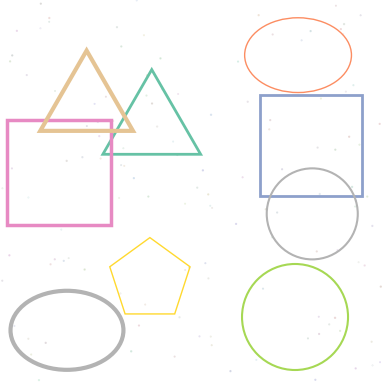[{"shape": "triangle", "thickness": 2, "radius": 0.73, "center": [0.394, 0.673]}, {"shape": "oval", "thickness": 1, "radius": 0.69, "center": [0.774, 0.857]}, {"shape": "square", "thickness": 2, "radius": 0.66, "center": [0.807, 0.622]}, {"shape": "square", "thickness": 2.5, "radius": 0.68, "center": [0.153, 0.552]}, {"shape": "circle", "thickness": 1.5, "radius": 0.69, "center": [0.766, 0.177]}, {"shape": "pentagon", "thickness": 1, "radius": 0.55, "center": [0.389, 0.273]}, {"shape": "triangle", "thickness": 3, "radius": 0.7, "center": [0.225, 0.73]}, {"shape": "circle", "thickness": 1.5, "radius": 0.59, "center": [0.811, 0.444]}, {"shape": "oval", "thickness": 3, "radius": 0.73, "center": [0.174, 0.142]}]